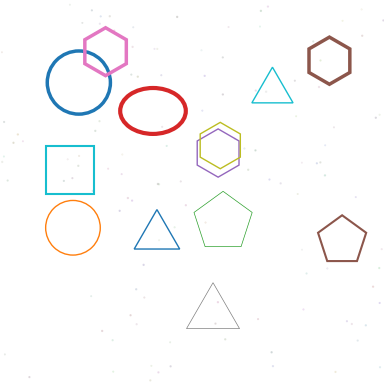[{"shape": "circle", "thickness": 2.5, "radius": 0.41, "center": [0.205, 0.786]}, {"shape": "triangle", "thickness": 1, "radius": 0.34, "center": [0.408, 0.387]}, {"shape": "circle", "thickness": 1, "radius": 0.35, "center": [0.19, 0.408]}, {"shape": "pentagon", "thickness": 0.5, "radius": 0.4, "center": [0.579, 0.424]}, {"shape": "oval", "thickness": 3, "radius": 0.43, "center": [0.397, 0.712]}, {"shape": "hexagon", "thickness": 1, "radius": 0.31, "center": [0.567, 0.603]}, {"shape": "pentagon", "thickness": 1.5, "radius": 0.33, "center": [0.889, 0.375]}, {"shape": "hexagon", "thickness": 2.5, "radius": 0.31, "center": [0.856, 0.842]}, {"shape": "hexagon", "thickness": 2.5, "radius": 0.31, "center": [0.274, 0.866]}, {"shape": "triangle", "thickness": 0.5, "radius": 0.4, "center": [0.553, 0.186]}, {"shape": "hexagon", "thickness": 1, "radius": 0.3, "center": [0.572, 0.622]}, {"shape": "triangle", "thickness": 1, "radius": 0.31, "center": [0.708, 0.764]}, {"shape": "square", "thickness": 1.5, "radius": 0.31, "center": [0.181, 0.558]}]